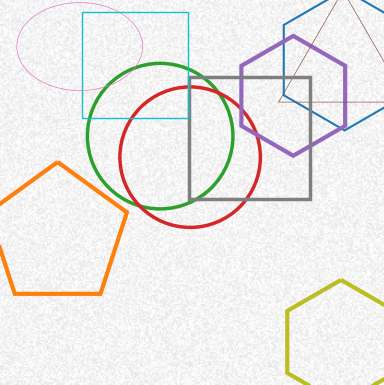[{"shape": "hexagon", "thickness": 1.5, "radius": 0.91, "center": [0.895, 0.844]}, {"shape": "pentagon", "thickness": 3, "radius": 0.95, "center": [0.15, 0.39]}, {"shape": "circle", "thickness": 2.5, "radius": 0.95, "center": [0.416, 0.646]}, {"shape": "circle", "thickness": 2.5, "radius": 0.91, "center": [0.494, 0.592]}, {"shape": "hexagon", "thickness": 3, "radius": 0.78, "center": [0.762, 0.751]}, {"shape": "triangle", "thickness": 0.5, "radius": 0.97, "center": [0.891, 0.831]}, {"shape": "oval", "thickness": 0.5, "radius": 0.82, "center": [0.207, 0.879]}, {"shape": "square", "thickness": 2.5, "radius": 0.79, "center": [0.648, 0.641]}, {"shape": "hexagon", "thickness": 3, "radius": 0.81, "center": [0.886, 0.112]}, {"shape": "square", "thickness": 1, "radius": 0.69, "center": [0.351, 0.831]}]